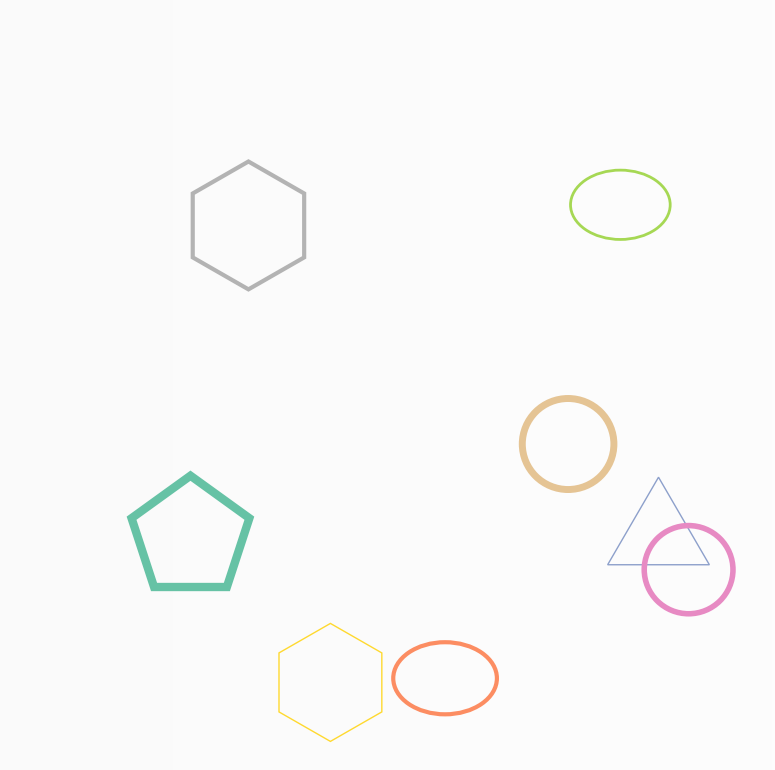[{"shape": "pentagon", "thickness": 3, "radius": 0.4, "center": [0.246, 0.302]}, {"shape": "oval", "thickness": 1.5, "radius": 0.33, "center": [0.574, 0.119]}, {"shape": "triangle", "thickness": 0.5, "radius": 0.38, "center": [0.85, 0.304]}, {"shape": "circle", "thickness": 2, "radius": 0.29, "center": [0.889, 0.26]}, {"shape": "oval", "thickness": 1, "radius": 0.32, "center": [0.8, 0.734]}, {"shape": "hexagon", "thickness": 0.5, "radius": 0.38, "center": [0.426, 0.114]}, {"shape": "circle", "thickness": 2.5, "radius": 0.3, "center": [0.733, 0.423]}, {"shape": "hexagon", "thickness": 1.5, "radius": 0.42, "center": [0.321, 0.707]}]